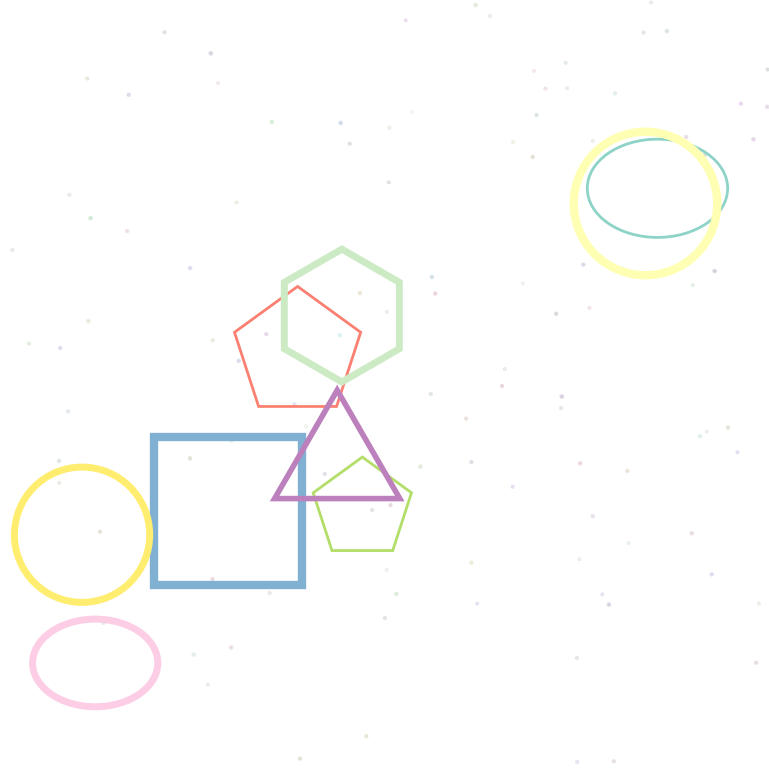[{"shape": "oval", "thickness": 1, "radius": 0.46, "center": [0.854, 0.755]}, {"shape": "circle", "thickness": 3, "radius": 0.47, "center": [0.838, 0.736]}, {"shape": "pentagon", "thickness": 1, "radius": 0.43, "center": [0.386, 0.542]}, {"shape": "square", "thickness": 3, "radius": 0.48, "center": [0.296, 0.337]}, {"shape": "pentagon", "thickness": 1, "radius": 0.34, "center": [0.471, 0.339]}, {"shape": "oval", "thickness": 2.5, "radius": 0.41, "center": [0.124, 0.139]}, {"shape": "triangle", "thickness": 2, "radius": 0.47, "center": [0.438, 0.399]}, {"shape": "hexagon", "thickness": 2.5, "radius": 0.43, "center": [0.444, 0.59]}, {"shape": "circle", "thickness": 2.5, "radius": 0.44, "center": [0.107, 0.306]}]